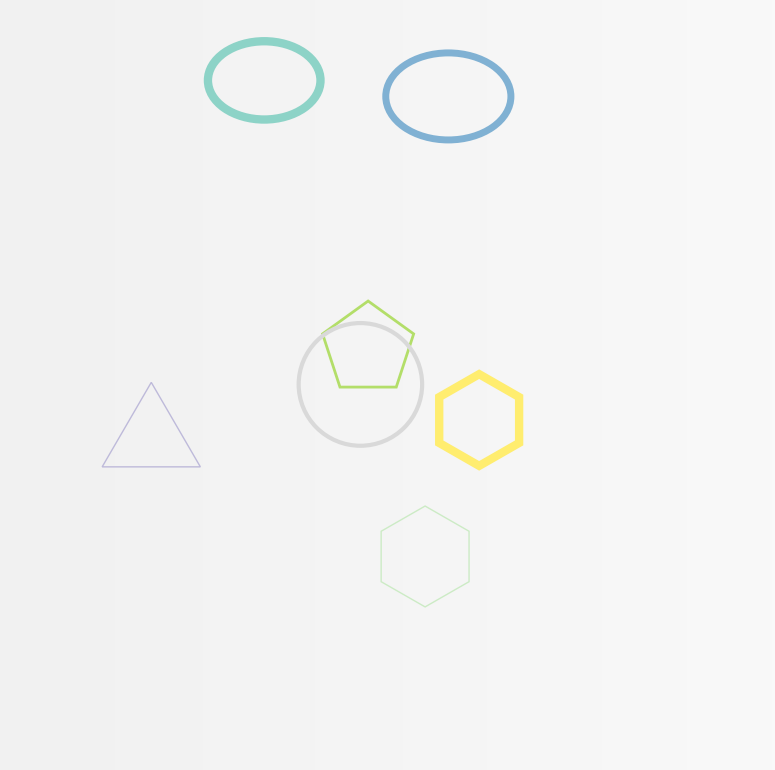[{"shape": "oval", "thickness": 3, "radius": 0.36, "center": [0.341, 0.896]}, {"shape": "triangle", "thickness": 0.5, "radius": 0.37, "center": [0.195, 0.43]}, {"shape": "oval", "thickness": 2.5, "radius": 0.4, "center": [0.579, 0.875]}, {"shape": "pentagon", "thickness": 1, "radius": 0.31, "center": [0.475, 0.547]}, {"shape": "circle", "thickness": 1.5, "radius": 0.4, "center": [0.465, 0.501]}, {"shape": "hexagon", "thickness": 0.5, "radius": 0.33, "center": [0.549, 0.277]}, {"shape": "hexagon", "thickness": 3, "radius": 0.3, "center": [0.618, 0.455]}]